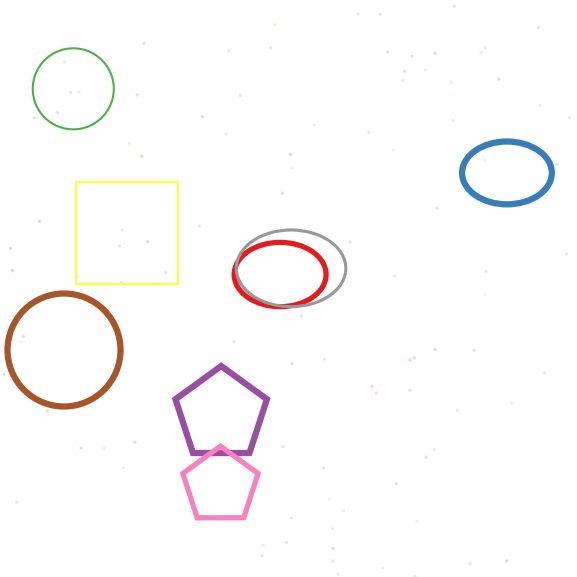[{"shape": "oval", "thickness": 2.5, "radius": 0.4, "center": [0.485, 0.524]}, {"shape": "oval", "thickness": 3, "radius": 0.39, "center": [0.878, 0.7]}, {"shape": "circle", "thickness": 1, "radius": 0.35, "center": [0.127, 0.845]}, {"shape": "pentagon", "thickness": 3, "radius": 0.42, "center": [0.383, 0.282]}, {"shape": "square", "thickness": 1, "radius": 0.44, "center": [0.22, 0.596]}, {"shape": "circle", "thickness": 3, "radius": 0.49, "center": [0.111, 0.393]}, {"shape": "pentagon", "thickness": 2.5, "radius": 0.34, "center": [0.382, 0.158]}, {"shape": "oval", "thickness": 1.5, "radius": 0.47, "center": [0.504, 0.534]}]